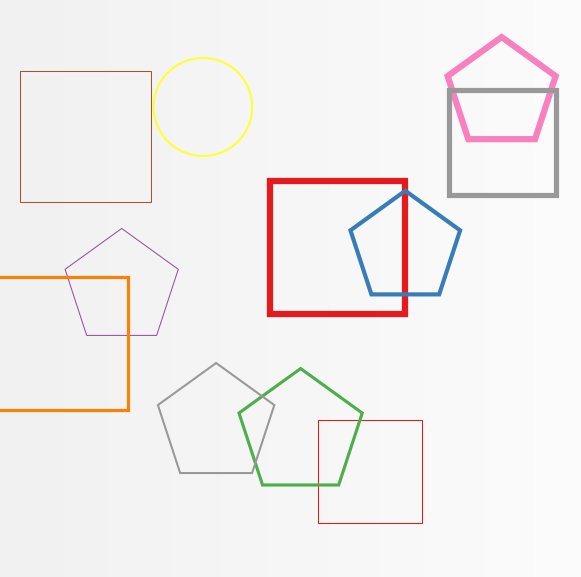[{"shape": "square", "thickness": 3, "radius": 0.58, "center": [0.58, 0.571]}, {"shape": "square", "thickness": 0.5, "radius": 0.45, "center": [0.636, 0.183]}, {"shape": "pentagon", "thickness": 2, "radius": 0.5, "center": [0.697, 0.57]}, {"shape": "pentagon", "thickness": 1.5, "radius": 0.56, "center": [0.517, 0.249]}, {"shape": "pentagon", "thickness": 0.5, "radius": 0.51, "center": [0.209, 0.501]}, {"shape": "square", "thickness": 1.5, "radius": 0.58, "center": [0.105, 0.404]}, {"shape": "circle", "thickness": 1, "radius": 0.42, "center": [0.349, 0.814]}, {"shape": "square", "thickness": 0.5, "radius": 0.57, "center": [0.147, 0.763]}, {"shape": "pentagon", "thickness": 3, "radius": 0.49, "center": [0.863, 0.837]}, {"shape": "square", "thickness": 2.5, "radius": 0.46, "center": [0.865, 0.752]}, {"shape": "pentagon", "thickness": 1, "radius": 0.53, "center": [0.372, 0.265]}]